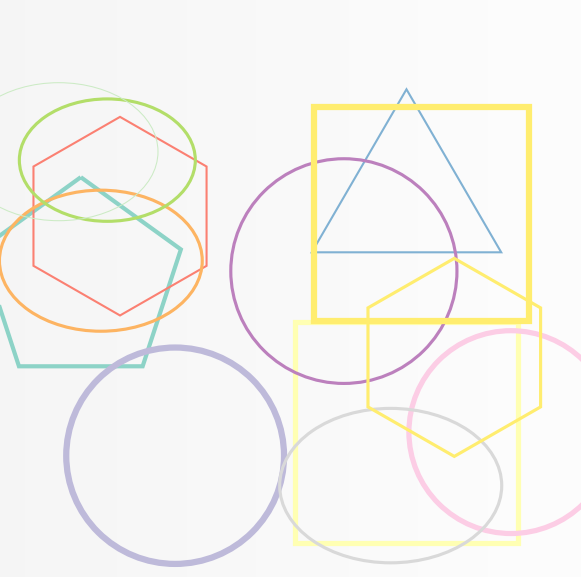[{"shape": "pentagon", "thickness": 2, "radius": 0.91, "center": [0.139, 0.511]}, {"shape": "square", "thickness": 2.5, "radius": 0.96, "center": [0.7, 0.25]}, {"shape": "circle", "thickness": 3, "radius": 0.94, "center": [0.301, 0.21]}, {"shape": "hexagon", "thickness": 1, "radius": 0.86, "center": [0.206, 0.625]}, {"shape": "triangle", "thickness": 1, "radius": 0.94, "center": [0.699, 0.656]}, {"shape": "oval", "thickness": 1.5, "radius": 0.87, "center": [0.174, 0.548]}, {"shape": "oval", "thickness": 1.5, "radius": 0.76, "center": [0.185, 0.722]}, {"shape": "circle", "thickness": 2.5, "radius": 0.88, "center": [0.879, 0.251]}, {"shape": "oval", "thickness": 1.5, "radius": 0.96, "center": [0.672, 0.158]}, {"shape": "circle", "thickness": 1.5, "radius": 0.97, "center": [0.592, 0.53]}, {"shape": "oval", "thickness": 0.5, "radius": 0.85, "center": [0.101, 0.736]}, {"shape": "square", "thickness": 3, "radius": 0.93, "center": [0.725, 0.628]}, {"shape": "hexagon", "thickness": 1.5, "radius": 0.86, "center": [0.782, 0.38]}]